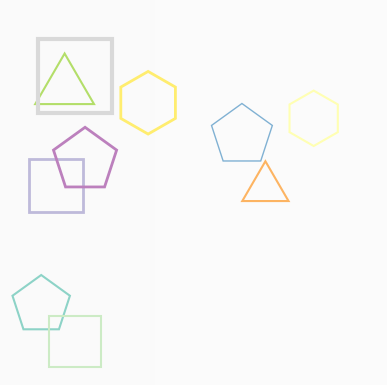[{"shape": "pentagon", "thickness": 1.5, "radius": 0.39, "center": [0.106, 0.208]}, {"shape": "hexagon", "thickness": 1.5, "radius": 0.36, "center": [0.809, 0.693]}, {"shape": "square", "thickness": 2, "radius": 0.35, "center": [0.145, 0.519]}, {"shape": "pentagon", "thickness": 1, "radius": 0.41, "center": [0.624, 0.649]}, {"shape": "triangle", "thickness": 1.5, "radius": 0.34, "center": [0.685, 0.512]}, {"shape": "triangle", "thickness": 1.5, "radius": 0.44, "center": [0.167, 0.773]}, {"shape": "square", "thickness": 3, "radius": 0.48, "center": [0.193, 0.803]}, {"shape": "pentagon", "thickness": 2, "radius": 0.43, "center": [0.219, 0.584]}, {"shape": "square", "thickness": 1.5, "radius": 0.34, "center": [0.194, 0.113]}, {"shape": "hexagon", "thickness": 2, "radius": 0.41, "center": [0.382, 0.733]}]